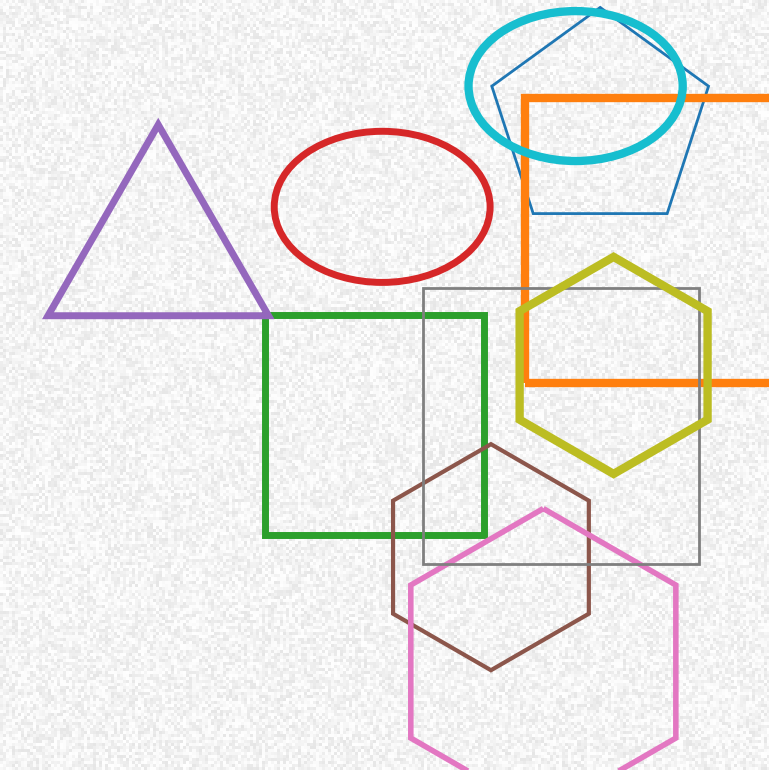[{"shape": "pentagon", "thickness": 1, "radius": 0.74, "center": [0.779, 0.842]}, {"shape": "square", "thickness": 3, "radius": 0.92, "center": [0.866, 0.688]}, {"shape": "square", "thickness": 2.5, "radius": 0.71, "center": [0.486, 0.448]}, {"shape": "oval", "thickness": 2.5, "radius": 0.7, "center": [0.496, 0.731]}, {"shape": "triangle", "thickness": 2.5, "radius": 0.83, "center": [0.206, 0.673]}, {"shape": "hexagon", "thickness": 1.5, "radius": 0.73, "center": [0.638, 0.276]}, {"shape": "hexagon", "thickness": 2, "radius": 0.99, "center": [0.706, 0.141]}, {"shape": "square", "thickness": 1, "radius": 0.89, "center": [0.729, 0.446]}, {"shape": "hexagon", "thickness": 3, "radius": 0.7, "center": [0.797, 0.525]}, {"shape": "oval", "thickness": 3, "radius": 0.7, "center": [0.748, 0.888]}]